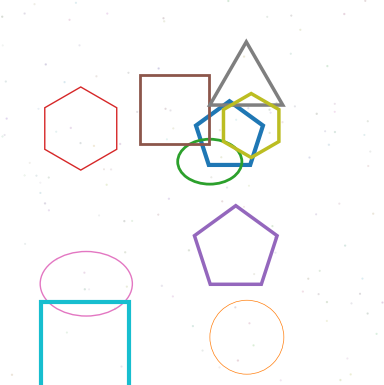[{"shape": "pentagon", "thickness": 3, "radius": 0.46, "center": [0.596, 0.646]}, {"shape": "circle", "thickness": 0.5, "radius": 0.48, "center": [0.641, 0.124]}, {"shape": "oval", "thickness": 2, "radius": 0.42, "center": [0.545, 0.58]}, {"shape": "hexagon", "thickness": 1, "radius": 0.54, "center": [0.21, 0.666]}, {"shape": "pentagon", "thickness": 2.5, "radius": 0.56, "center": [0.612, 0.353]}, {"shape": "square", "thickness": 2, "radius": 0.45, "center": [0.452, 0.716]}, {"shape": "oval", "thickness": 1, "radius": 0.6, "center": [0.224, 0.263]}, {"shape": "triangle", "thickness": 2.5, "radius": 0.55, "center": [0.64, 0.782]}, {"shape": "hexagon", "thickness": 2.5, "radius": 0.42, "center": [0.652, 0.674]}, {"shape": "square", "thickness": 3, "radius": 0.57, "center": [0.22, 0.101]}]